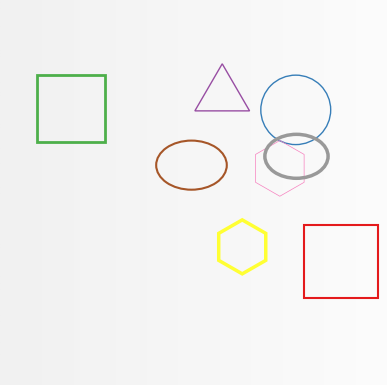[{"shape": "square", "thickness": 1.5, "radius": 0.48, "center": [0.879, 0.321]}, {"shape": "circle", "thickness": 1, "radius": 0.45, "center": [0.763, 0.715]}, {"shape": "square", "thickness": 2, "radius": 0.44, "center": [0.183, 0.718]}, {"shape": "triangle", "thickness": 1, "radius": 0.41, "center": [0.573, 0.753]}, {"shape": "hexagon", "thickness": 2.5, "radius": 0.35, "center": [0.625, 0.359]}, {"shape": "oval", "thickness": 1.5, "radius": 0.46, "center": [0.494, 0.571]}, {"shape": "hexagon", "thickness": 0.5, "radius": 0.36, "center": [0.722, 0.563]}, {"shape": "oval", "thickness": 2.5, "radius": 0.41, "center": [0.765, 0.594]}]